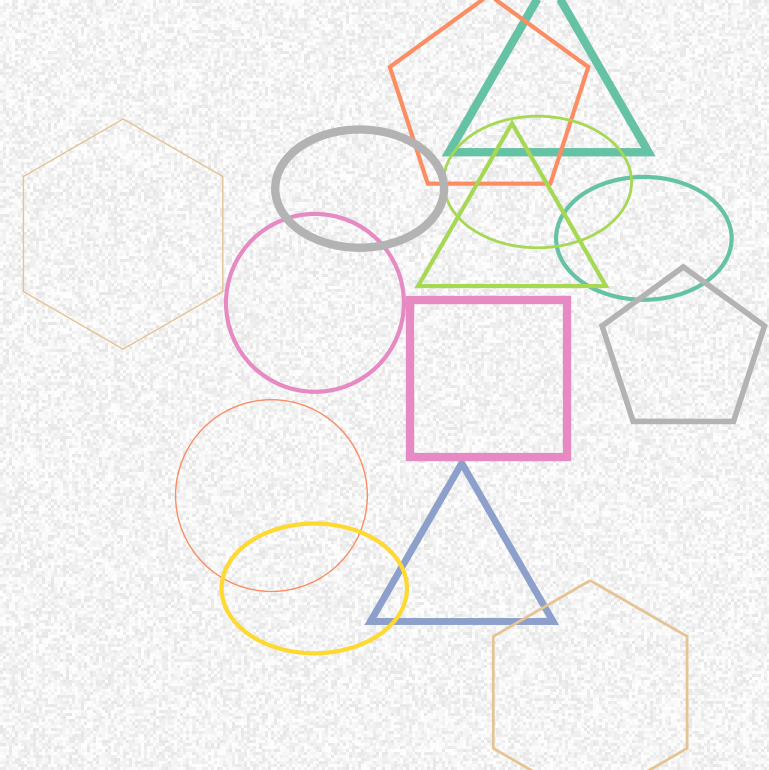[{"shape": "triangle", "thickness": 3, "radius": 0.75, "center": [0.713, 0.877]}, {"shape": "oval", "thickness": 1.5, "radius": 0.57, "center": [0.836, 0.69]}, {"shape": "pentagon", "thickness": 1.5, "radius": 0.68, "center": [0.635, 0.871]}, {"shape": "circle", "thickness": 0.5, "radius": 0.62, "center": [0.353, 0.356]}, {"shape": "triangle", "thickness": 2.5, "radius": 0.69, "center": [0.6, 0.261]}, {"shape": "square", "thickness": 3, "radius": 0.51, "center": [0.635, 0.509]}, {"shape": "circle", "thickness": 1.5, "radius": 0.58, "center": [0.409, 0.607]}, {"shape": "triangle", "thickness": 1.5, "radius": 0.7, "center": [0.665, 0.699]}, {"shape": "oval", "thickness": 1, "radius": 0.61, "center": [0.698, 0.764]}, {"shape": "oval", "thickness": 1.5, "radius": 0.6, "center": [0.408, 0.236]}, {"shape": "hexagon", "thickness": 0.5, "radius": 0.75, "center": [0.16, 0.696]}, {"shape": "hexagon", "thickness": 1, "radius": 0.73, "center": [0.766, 0.101]}, {"shape": "oval", "thickness": 3, "radius": 0.55, "center": [0.467, 0.755]}, {"shape": "pentagon", "thickness": 2, "radius": 0.55, "center": [0.887, 0.542]}]